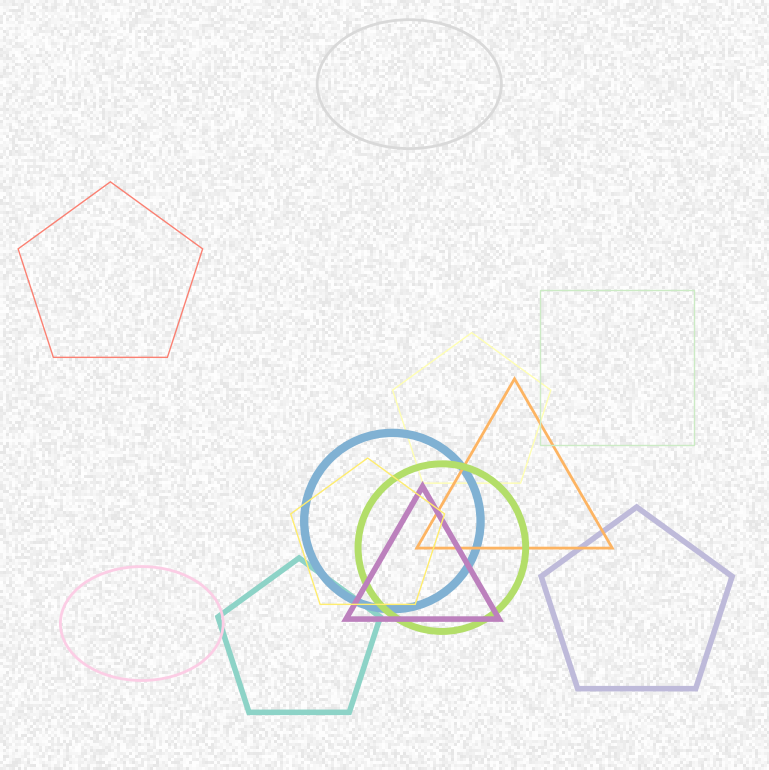[{"shape": "pentagon", "thickness": 2, "radius": 0.55, "center": [0.388, 0.165]}, {"shape": "pentagon", "thickness": 0.5, "radius": 0.54, "center": [0.613, 0.46]}, {"shape": "pentagon", "thickness": 2, "radius": 0.65, "center": [0.827, 0.211]}, {"shape": "pentagon", "thickness": 0.5, "radius": 0.63, "center": [0.143, 0.638]}, {"shape": "circle", "thickness": 3, "radius": 0.57, "center": [0.51, 0.323]}, {"shape": "triangle", "thickness": 1, "radius": 0.73, "center": [0.668, 0.361]}, {"shape": "circle", "thickness": 2.5, "radius": 0.54, "center": [0.574, 0.289]}, {"shape": "oval", "thickness": 1, "radius": 0.53, "center": [0.184, 0.19]}, {"shape": "oval", "thickness": 1, "radius": 0.6, "center": [0.532, 0.891]}, {"shape": "triangle", "thickness": 2, "radius": 0.57, "center": [0.549, 0.253]}, {"shape": "square", "thickness": 0.5, "radius": 0.5, "center": [0.801, 0.523]}, {"shape": "pentagon", "thickness": 0.5, "radius": 0.53, "center": [0.477, 0.3]}]